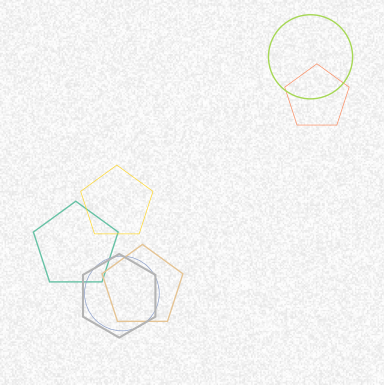[{"shape": "pentagon", "thickness": 1, "radius": 0.58, "center": [0.197, 0.362]}, {"shape": "pentagon", "thickness": 0.5, "radius": 0.44, "center": [0.823, 0.746]}, {"shape": "circle", "thickness": 0.5, "radius": 0.49, "center": [0.317, 0.238]}, {"shape": "circle", "thickness": 1, "radius": 0.55, "center": [0.807, 0.852]}, {"shape": "pentagon", "thickness": 0.5, "radius": 0.49, "center": [0.303, 0.472]}, {"shape": "pentagon", "thickness": 1, "radius": 0.55, "center": [0.37, 0.255]}, {"shape": "hexagon", "thickness": 1.5, "radius": 0.54, "center": [0.31, 0.232]}]